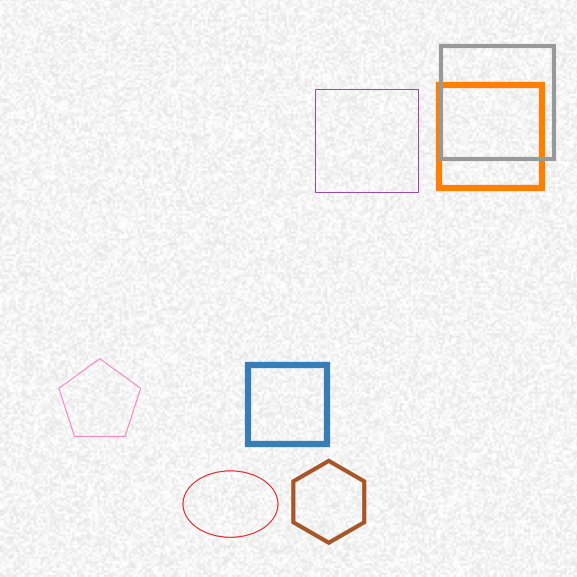[{"shape": "oval", "thickness": 0.5, "radius": 0.41, "center": [0.399, 0.126]}, {"shape": "square", "thickness": 3, "radius": 0.34, "center": [0.498, 0.298]}, {"shape": "square", "thickness": 0.5, "radius": 0.45, "center": [0.634, 0.756]}, {"shape": "square", "thickness": 3, "radius": 0.45, "center": [0.85, 0.762]}, {"shape": "hexagon", "thickness": 2, "radius": 0.35, "center": [0.569, 0.13]}, {"shape": "pentagon", "thickness": 0.5, "radius": 0.37, "center": [0.173, 0.304]}, {"shape": "square", "thickness": 2, "radius": 0.49, "center": [0.861, 0.822]}]